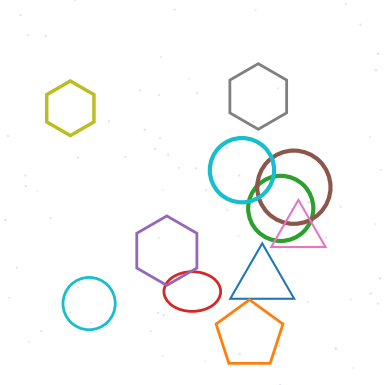[{"shape": "triangle", "thickness": 1.5, "radius": 0.48, "center": [0.681, 0.272]}, {"shape": "pentagon", "thickness": 2, "radius": 0.46, "center": [0.648, 0.13]}, {"shape": "circle", "thickness": 3, "radius": 0.42, "center": [0.729, 0.459]}, {"shape": "oval", "thickness": 2, "radius": 0.37, "center": [0.499, 0.243]}, {"shape": "hexagon", "thickness": 2, "radius": 0.45, "center": [0.433, 0.349]}, {"shape": "circle", "thickness": 3, "radius": 0.48, "center": [0.763, 0.514]}, {"shape": "triangle", "thickness": 1.5, "radius": 0.41, "center": [0.775, 0.399]}, {"shape": "hexagon", "thickness": 2, "radius": 0.43, "center": [0.671, 0.749]}, {"shape": "hexagon", "thickness": 2.5, "radius": 0.35, "center": [0.183, 0.719]}, {"shape": "circle", "thickness": 2, "radius": 0.34, "center": [0.231, 0.211]}, {"shape": "circle", "thickness": 3, "radius": 0.42, "center": [0.628, 0.558]}]